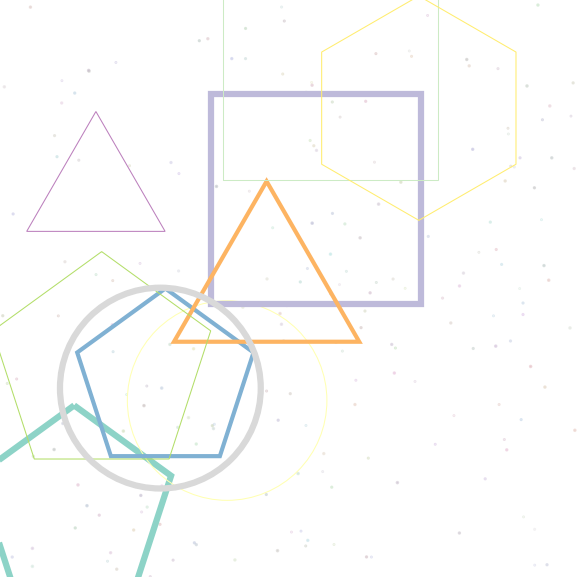[{"shape": "pentagon", "thickness": 3, "radius": 0.88, "center": [0.128, 0.121]}, {"shape": "circle", "thickness": 0.5, "radius": 0.86, "center": [0.393, 0.306]}, {"shape": "square", "thickness": 3, "radius": 0.91, "center": [0.548, 0.654]}, {"shape": "pentagon", "thickness": 2, "radius": 0.8, "center": [0.286, 0.339]}, {"shape": "triangle", "thickness": 2, "radius": 0.93, "center": [0.462, 0.5]}, {"shape": "pentagon", "thickness": 0.5, "radius": 0.99, "center": [0.176, 0.365]}, {"shape": "circle", "thickness": 3, "radius": 0.87, "center": [0.278, 0.327]}, {"shape": "triangle", "thickness": 0.5, "radius": 0.69, "center": [0.166, 0.668]}, {"shape": "square", "thickness": 0.5, "radius": 0.93, "center": [0.572, 0.874]}, {"shape": "hexagon", "thickness": 0.5, "radius": 0.97, "center": [0.725, 0.812]}]